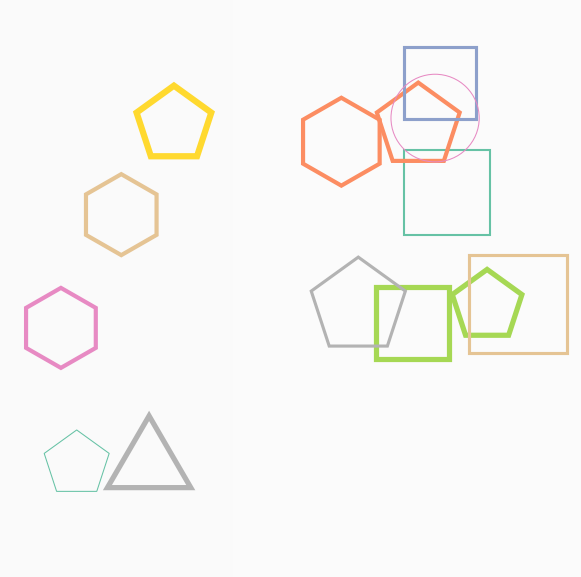[{"shape": "pentagon", "thickness": 0.5, "radius": 0.29, "center": [0.132, 0.196]}, {"shape": "square", "thickness": 1, "radius": 0.37, "center": [0.768, 0.666]}, {"shape": "pentagon", "thickness": 2, "radius": 0.37, "center": [0.72, 0.781]}, {"shape": "hexagon", "thickness": 2, "radius": 0.38, "center": [0.587, 0.754]}, {"shape": "square", "thickness": 1.5, "radius": 0.31, "center": [0.756, 0.855]}, {"shape": "hexagon", "thickness": 2, "radius": 0.35, "center": [0.105, 0.431]}, {"shape": "circle", "thickness": 0.5, "radius": 0.38, "center": [0.749, 0.795]}, {"shape": "pentagon", "thickness": 2.5, "radius": 0.31, "center": [0.838, 0.47]}, {"shape": "square", "thickness": 2.5, "radius": 0.31, "center": [0.71, 0.439]}, {"shape": "pentagon", "thickness": 3, "radius": 0.34, "center": [0.299, 0.783]}, {"shape": "hexagon", "thickness": 2, "radius": 0.35, "center": [0.209, 0.627]}, {"shape": "square", "thickness": 1.5, "radius": 0.42, "center": [0.891, 0.473]}, {"shape": "pentagon", "thickness": 1.5, "radius": 0.43, "center": [0.616, 0.469]}, {"shape": "triangle", "thickness": 2.5, "radius": 0.41, "center": [0.257, 0.196]}]